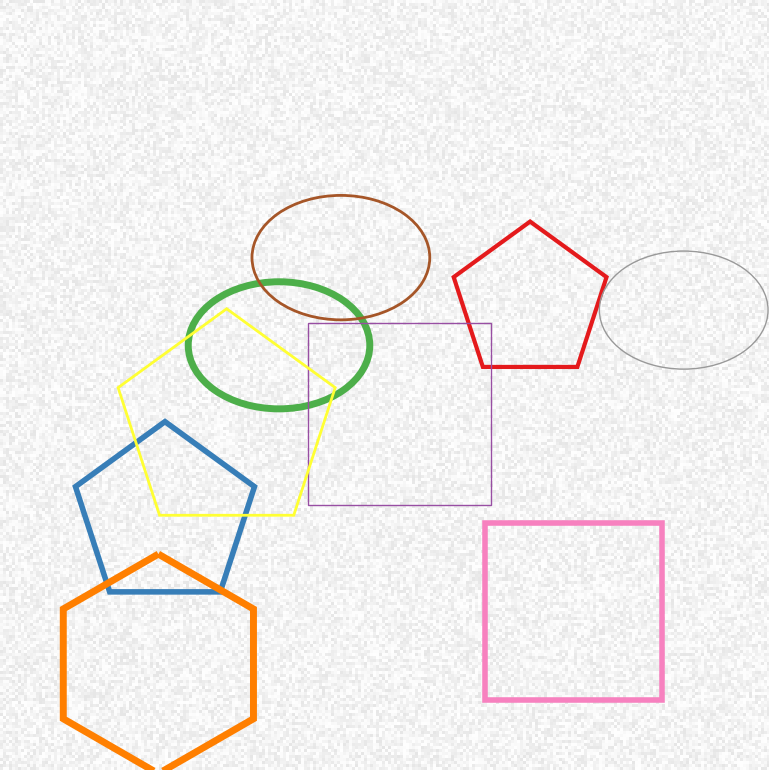[{"shape": "pentagon", "thickness": 1.5, "radius": 0.52, "center": [0.688, 0.608]}, {"shape": "pentagon", "thickness": 2, "radius": 0.61, "center": [0.214, 0.33]}, {"shape": "oval", "thickness": 2.5, "radius": 0.59, "center": [0.362, 0.552]}, {"shape": "square", "thickness": 0.5, "radius": 0.59, "center": [0.519, 0.462]}, {"shape": "hexagon", "thickness": 2.5, "radius": 0.71, "center": [0.206, 0.138]}, {"shape": "pentagon", "thickness": 1, "radius": 0.74, "center": [0.294, 0.451]}, {"shape": "oval", "thickness": 1, "radius": 0.58, "center": [0.443, 0.665]}, {"shape": "square", "thickness": 2, "radius": 0.57, "center": [0.745, 0.206]}, {"shape": "oval", "thickness": 0.5, "radius": 0.55, "center": [0.888, 0.597]}]